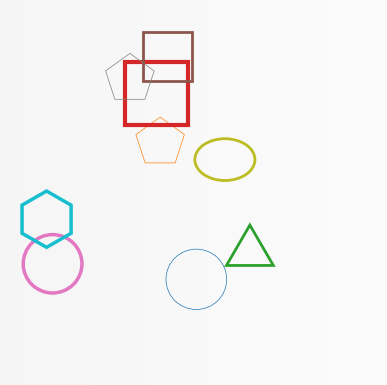[{"shape": "circle", "thickness": 0.5, "radius": 0.39, "center": [0.507, 0.275]}, {"shape": "pentagon", "thickness": 0.5, "radius": 0.33, "center": [0.413, 0.63]}, {"shape": "triangle", "thickness": 2, "radius": 0.35, "center": [0.645, 0.345]}, {"shape": "square", "thickness": 3, "radius": 0.41, "center": [0.403, 0.758]}, {"shape": "square", "thickness": 2, "radius": 0.31, "center": [0.431, 0.853]}, {"shape": "circle", "thickness": 2.5, "radius": 0.38, "center": [0.136, 0.315]}, {"shape": "pentagon", "thickness": 0.5, "radius": 0.33, "center": [0.335, 0.795]}, {"shape": "oval", "thickness": 2, "radius": 0.39, "center": [0.58, 0.585]}, {"shape": "hexagon", "thickness": 2.5, "radius": 0.37, "center": [0.12, 0.431]}]